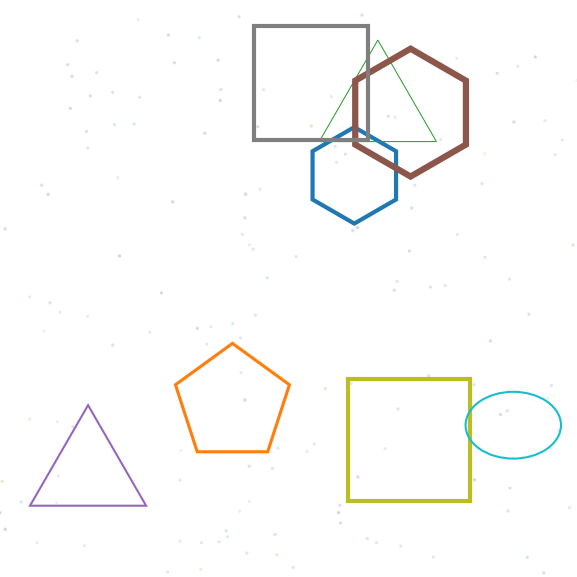[{"shape": "hexagon", "thickness": 2, "radius": 0.42, "center": [0.614, 0.695]}, {"shape": "pentagon", "thickness": 1.5, "radius": 0.52, "center": [0.403, 0.301]}, {"shape": "triangle", "thickness": 0.5, "radius": 0.59, "center": [0.654, 0.813]}, {"shape": "triangle", "thickness": 1, "radius": 0.58, "center": [0.152, 0.181]}, {"shape": "hexagon", "thickness": 3, "radius": 0.55, "center": [0.711, 0.804]}, {"shape": "square", "thickness": 2, "radius": 0.49, "center": [0.538, 0.855]}, {"shape": "square", "thickness": 2, "radius": 0.53, "center": [0.709, 0.237]}, {"shape": "oval", "thickness": 1, "radius": 0.41, "center": [0.889, 0.263]}]